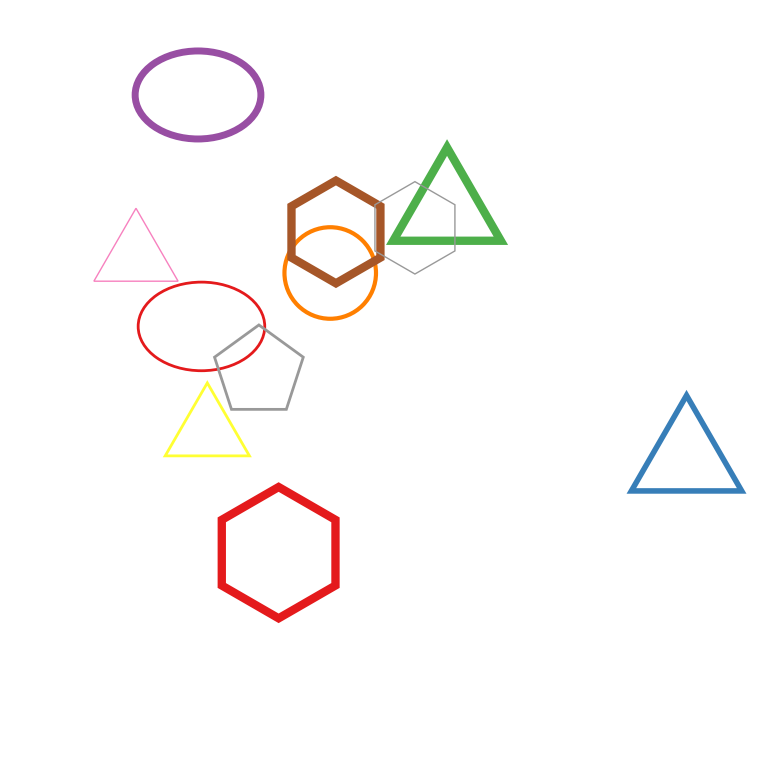[{"shape": "oval", "thickness": 1, "radius": 0.41, "center": [0.262, 0.576]}, {"shape": "hexagon", "thickness": 3, "radius": 0.43, "center": [0.362, 0.282]}, {"shape": "triangle", "thickness": 2, "radius": 0.41, "center": [0.892, 0.404]}, {"shape": "triangle", "thickness": 3, "radius": 0.4, "center": [0.581, 0.728]}, {"shape": "oval", "thickness": 2.5, "radius": 0.41, "center": [0.257, 0.877]}, {"shape": "circle", "thickness": 1.5, "radius": 0.3, "center": [0.429, 0.645]}, {"shape": "triangle", "thickness": 1, "radius": 0.32, "center": [0.269, 0.44]}, {"shape": "hexagon", "thickness": 3, "radius": 0.33, "center": [0.436, 0.699]}, {"shape": "triangle", "thickness": 0.5, "radius": 0.32, "center": [0.177, 0.666]}, {"shape": "pentagon", "thickness": 1, "radius": 0.3, "center": [0.336, 0.517]}, {"shape": "hexagon", "thickness": 0.5, "radius": 0.3, "center": [0.539, 0.704]}]